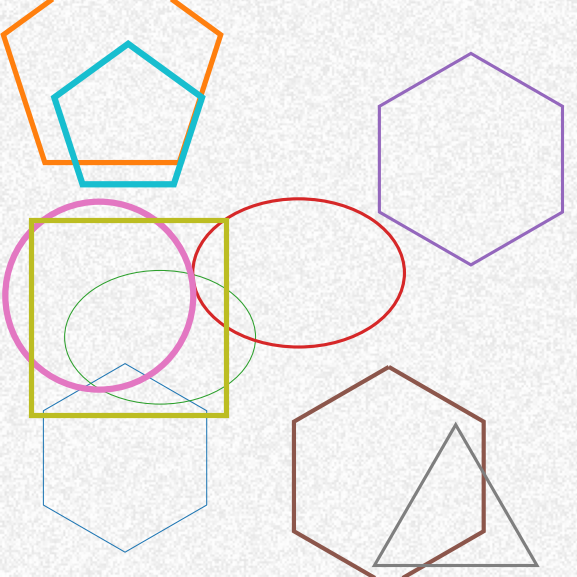[{"shape": "hexagon", "thickness": 0.5, "radius": 0.82, "center": [0.217, 0.206]}, {"shape": "pentagon", "thickness": 2.5, "radius": 0.99, "center": [0.194, 0.878]}, {"shape": "oval", "thickness": 0.5, "radius": 0.83, "center": [0.277, 0.415]}, {"shape": "oval", "thickness": 1.5, "radius": 0.92, "center": [0.517, 0.527]}, {"shape": "hexagon", "thickness": 1.5, "radius": 0.92, "center": [0.815, 0.724]}, {"shape": "hexagon", "thickness": 2, "radius": 0.95, "center": [0.673, 0.174]}, {"shape": "circle", "thickness": 3, "radius": 0.81, "center": [0.172, 0.487]}, {"shape": "triangle", "thickness": 1.5, "radius": 0.81, "center": [0.789, 0.101]}, {"shape": "square", "thickness": 2.5, "radius": 0.85, "center": [0.223, 0.45]}, {"shape": "pentagon", "thickness": 3, "radius": 0.67, "center": [0.222, 0.789]}]